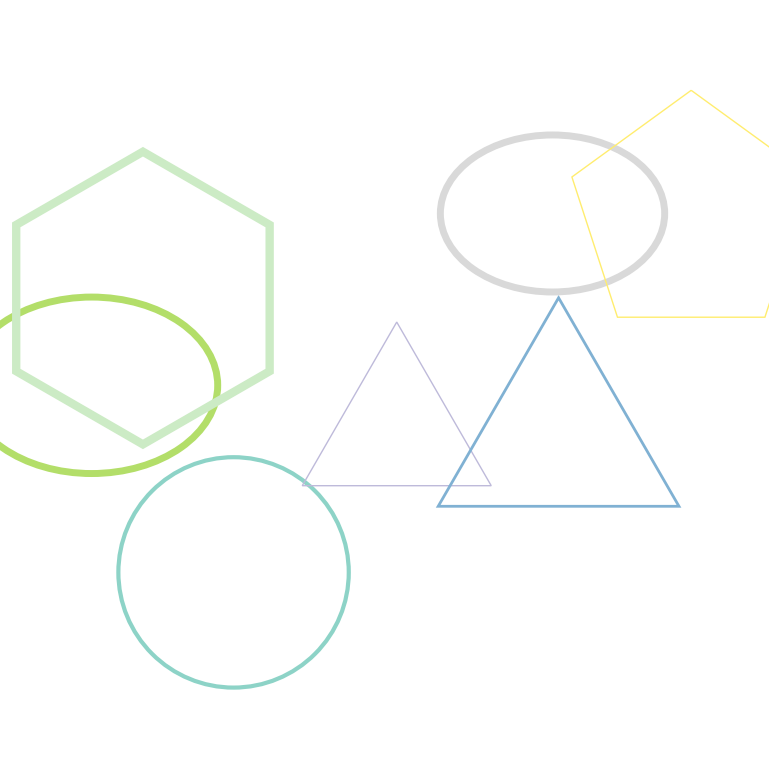[{"shape": "circle", "thickness": 1.5, "radius": 0.75, "center": [0.303, 0.257]}, {"shape": "triangle", "thickness": 0.5, "radius": 0.71, "center": [0.515, 0.44]}, {"shape": "triangle", "thickness": 1, "radius": 0.9, "center": [0.725, 0.433]}, {"shape": "oval", "thickness": 2.5, "radius": 0.82, "center": [0.119, 0.5]}, {"shape": "oval", "thickness": 2.5, "radius": 0.73, "center": [0.718, 0.723]}, {"shape": "hexagon", "thickness": 3, "radius": 0.95, "center": [0.186, 0.613]}, {"shape": "pentagon", "thickness": 0.5, "radius": 0.81, "center": [0.898, 0.72]}]